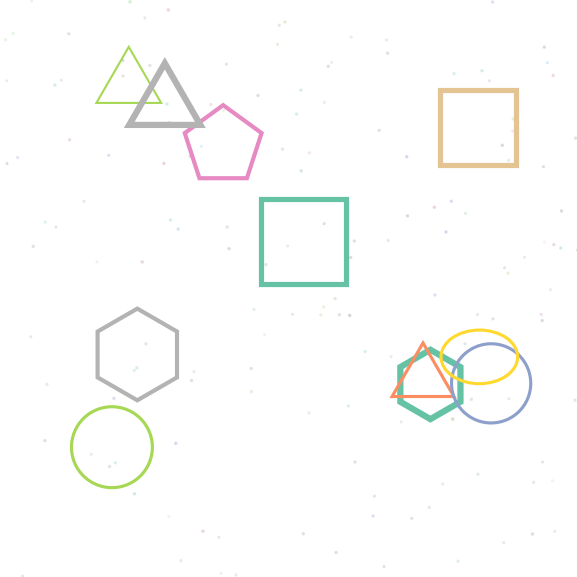[{"shape": "square", "thickness": 2.5, "radius": 0.37, "center": [0.525, 0.58]}, {"shape": "hexagon", "thickness": 3, "radius": 0.3, "center": [0.745, 0.333]}, {"shape": "triangle", "thickness": 1.5, "radius": 0.31, "center": [0.732, 0.343]}, {"shape": "circle", "thickness": 1.5, "radius": 0.34, "center": [0.85, 0.335]}, {"shape": "pentagon", "thickness": 2, "radius": 0.35, "center": [0.386, 0.747]}, {"shape": "triangle", "thickness": 1, "radius": 0.32, "center": [0.223, 0.853]}, {"shape": "circle", "thickness": 1.5, "radius": 0.35, "center": [0.194, 0.225]}, {"shape": "oval", "thickness": 1.5, "radius": 0.33, "center": [0.83, 0.381]}, {"shape": "square", "thickness": 2.5, "radius": 0.33, "center": [0.828, 0.778]}, {"shape": "triangle", "thickness": 3, "radius": 0.36, "center": [0.285, 0.818]}, {"shape": "hexagon", "thickness": 2, "radius": 0.4, "center": [0.238, 0.385]}]